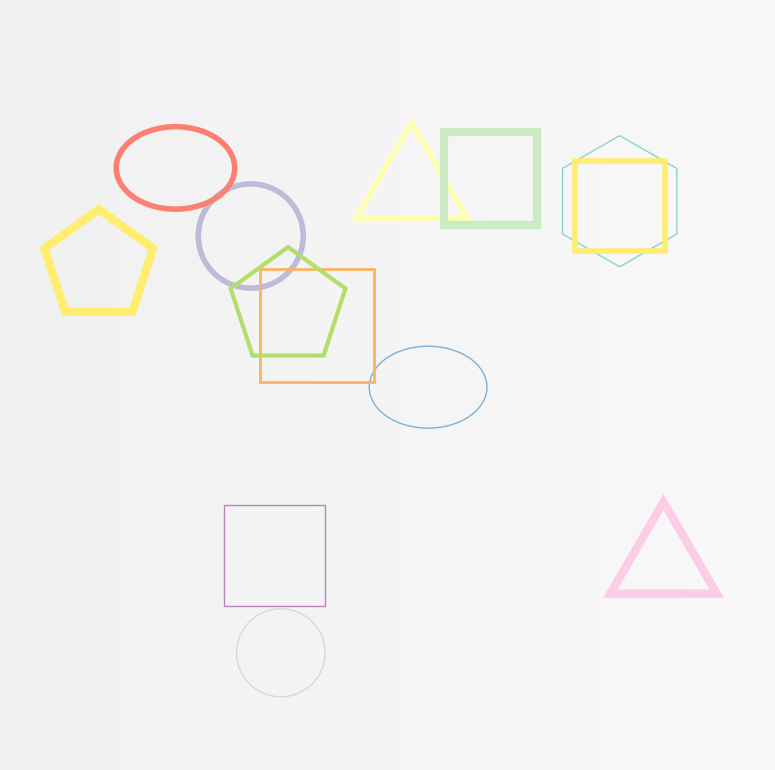[{"shape": "hexagon", "thickness": 0.5, "radius": 0.43, "center": [0.8, 0.739]}, {"shape": "triangle", "thickness": 2, "radius": 0.41, "center": [0.531, 0.758]}, {"shape": "circle", "thickness": 2, "radius": 0.34, "center": [0.324, 0.693]}, {"shape": "oval", "thickness": 2, "radius": 0.38, "center": [0.226, 0.782]}, {"shape": "oval", "thickness": 0.5, "radius": 0.38, "center": [0.552, 0.497]}, {"shape": "square", "thickness": 1, "radius": 0.37, "center": [0.409, 0.577]}, {"shape": "pentagon", "thickness": 1.5, "radius": 0.39, "center": [0.372, 0.601]}, {"shape": "triangle", "thickness": 3, "radius": 0.4, "center": [0.856, 0.269]}, {"shape": "circle", "thickness": 0.5, "radius": 0.29, "center": [0.362, 0.152]}, {"shape": "square", "thickness": 0.5, "radius": 0.33, "center": [0.355, 0.278]}, {"shape": "square", "thickness": 3, "radius": 0.3, "center": [0.633, 0.768]}, {"shape": "square", "thickness": 2, "radius": 0.29, "center": [0.8, 0.732]}, {"shape": "pentagon", "thickness": 3, "radius": 0.37, "center": [0.127, 0.655]}]